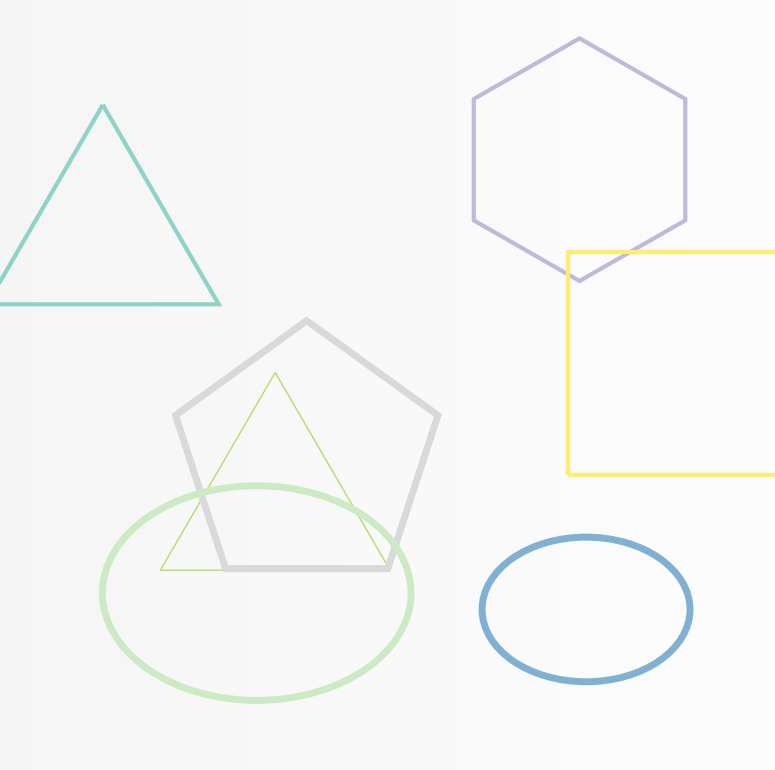[{"shape": "triangle", "thickness": 1.5, "radius": 0.86, "center": [0.133, 0.691]}, {"shape": "hexagon", "thickness": 1.5, "radius": 0.79, "center": [0.748, 0.793]}, {"shape": "oval", "thickness": 2.5, "radius": 0.67, "center": [0.756, 0.209]}, {"shape": "triangle", "thickness": 0.5, "radius": 0.86, "center": [0.355, 0.345]}, {"shape": "pentagon", "thickness": 2.5, "radius": 0.89, "center": [0.396, 0.406]}, {"shape": "oval", "thickness": 2.5, "radius": 1.0, "center": [0.331, 0.23]}, {"shape": "square", "thickness": 1.5, "radius": 0.73, "center": [0.878, 0.528]}]